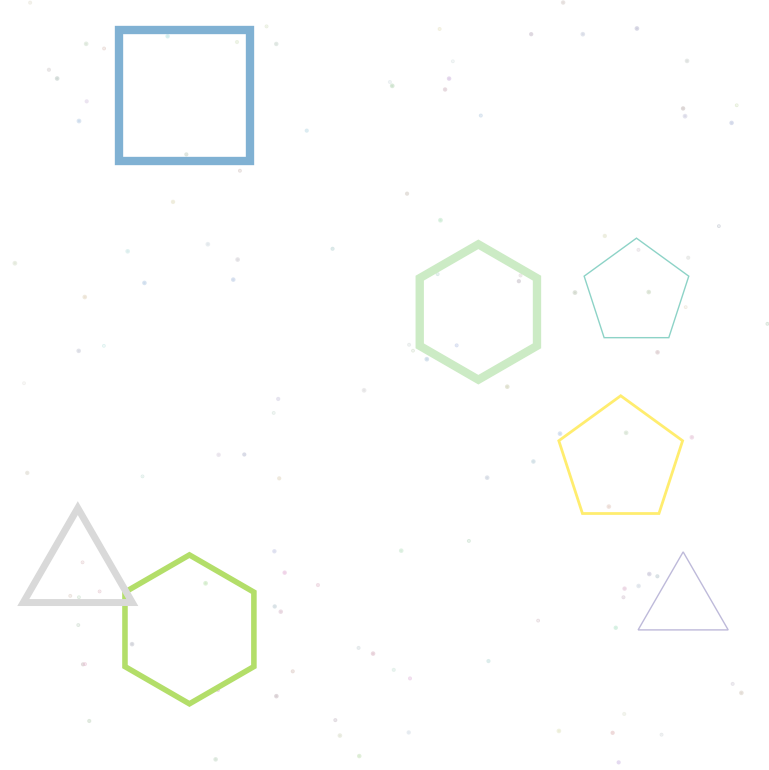[{"shape": "pentagon", "thickness": 0.5, "radius": 0.36, "center": [0.827, 0.619]}, {"shape": "triangle", "thickness": 0.5, "radius": 0.34, "center": [0.887, 0.216]}, {"shape": "square", "thickness": 3, "radius": 0.42, "center": [0.24, 0.876]}, {"shape": "hexagon", "thickness": 2, "radius": 0.48, "center": [0.246, 0.183]}, {"shape": "triangle", "thickness": 2.5, "radius": 0.41, "center": [0.101, 0.258]}, {"shape": "hexagon", "thickness": 3, "radius": 0.44, "center": [0.621, 0.595]}, {"shape": "pentagon", "thickness": 1, "radius": 0.42, "center": [0.806, 0.401]}]